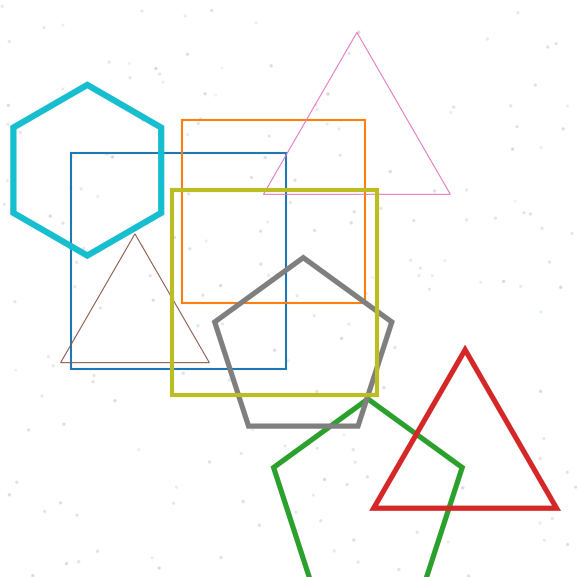[{"shape": "square", "thickness": 1, "radius": 0.93, "center": [0.309, 0.547]}, {"shape": "square", "thickness": 1, "radius": 0.79, "center": [0.473, 0.633]}, {"shape": "pentagon", "thickness": 2.5, "radius": 0.86, "center": [0.637, 0.137]}, {"shape": "triangle", "thickness": 2.5, "radius": 0.91, "center": [0.805, 0.211]}, {"shape": "triangle", "thickness": 0.5, "radius": 0.74, "center": [0.234, 0.446]}, {"shape": "triangle", "thickness": 0.5, "radius": 0.93, "center": [0.618, 0.756]}, {"shape": "pentagon", "thickness": 2.5, "radius": 0.81, "center": [0.525, 0.392]}, {"shape": "square", "thickness": 2, "radius": 0.89, "center": [0.476, 0.492]}, {"shape": "hexagon", "thickness": 3, "radius": 0.74, "center": [0.151, 0.704]}]